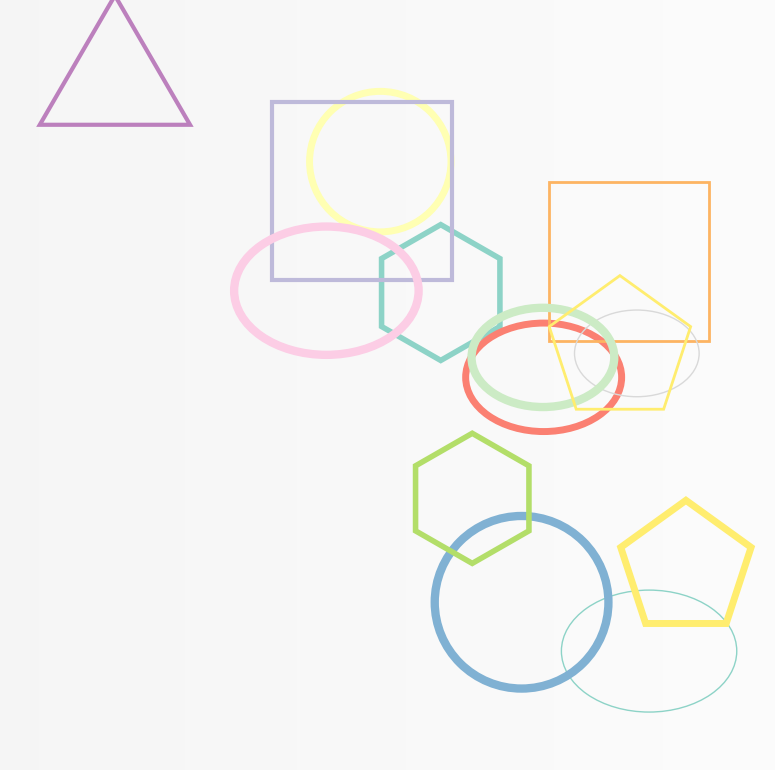[{"shape": "oval", "thickness": 0.5, "radius": 0.57, "center": [0.838, 0.154]}, {"shape": "hexagon", "thickness": 2, "radius": 0.44, "center": [0.569, 0.62]}, {"shape": "circle", "thickness": 2.5, "radius": 0.46, "center": [0.491, 0.79]}, {"shape": "square", "thickness": 1.5, "radius": 0.58, "center": [0.467, 0.752]}, {"shape": "oval", "thickness": 2.5, "radius": 0.5, "center": [0.701, 0.51]}, {"shape": "circle", "thickness": 3, "radius": 0.56, "center": [0.673, 0.218]}, {"shape": "square", "thickness": 1, "radius": 0.52, "center": [0.811, 0.66]}, {"shape": "hexagon", "thickness": 2, "radius": 0.42, "center": [0.609, 0.353]}, {"shape": "oval", "thickness": 3, "radius": 0.6, "center": [0.421, 0.622]}, {"shape": "oval", "thickness": 0.5, "radius": 0.4, "center": [0.822, 0.541]}, {"shape": "triangle", "thickness": 1.5, "radius": 0.56, "center": [0.148, 0.894]}, {"shape": "oval", "thickness": 3, "radius": 0.46, "center": [0.701, 0.536]}, {"shape": "pentagon", "thickness": 1, "radius": 0.48, "center": [0.8, 0.546]}, {"shape": "pentagon", "thickness": 2.5, "radius": 0.44, "center": [0.885, 0.262]}]